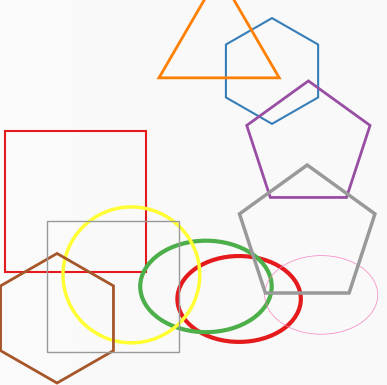[{"shape": "square", "thickness": 1.5, "radius": 0.91, "center": [0.195, 0.476]}, {"shape": "oval", "thickness": 3, "radius": 0.8, "center": [0.617, 0.223]}, {"shape": "hexagon", "thickness": 1.5, "radius": 0.69, "center": [0.702, 0.816]}, {"shape": "oval", "thickness": 3, "radius": 0.85, "center": [0.531, 0.256]}, {"shape": "pentagon", "thickness": 2, "radius": 0.84, "center": [0.796, 0.623]}, {"shape": "triangle", "thickness": 2, "radius": 0.9, "center": [0.565, 0.887]}, {"shape": "circle", "thickness": 2.5, "radius": 0.88, "center": [0.339, 0.286]}, {"shape": "hexagon", "thickness": 2, "radius": 0.84, "center": [0.147, 0.173]}, {"shape": "oval", "thickness": 0.5, "radius": 0.73, "center": [0.829, 0.234]}, {"shape": "pentagon", "thickness": 2.5, "radius": 0.92, "center": [0.793, 0.388]}, {"shape": "square", "thickness": 1, "radius": 0.85, "center": [0.291, 0.257]}]